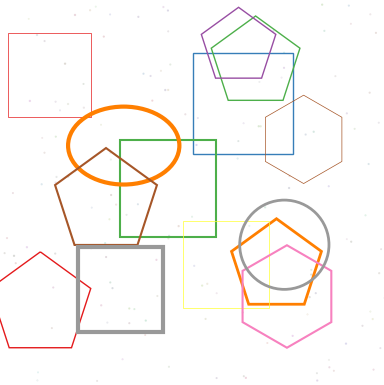[{"shape": "square", "thickness": 0.5, "radius": 0.54, "center": [0.129, 0.805]}, {"shape": "pentagon", "thickness": 1, "radius": 0.69, "center": [0.105, 0.208]}, {"shape": "square", "thickness": 1, "radius": 0.65, "center": [0.632, 0.731]}, {"shape": "square", "thickness": 1.5, "radius": 0.63, "center": [0.436, 0.511]}, {"shape": "pentagon", "thickness": 1, "radius": 0.61, "center": [0.664, 0.837]}, {"shape": "pentagon", "thickness": 1, "radius": 0.51, "center": [0.62, 0.879]}, {"shape": "pentagon", "thickness": 2, "radius": 0.61, "center": [0.718, 0.309]}, {"shape": "oval", "thickness": 3, "radius": 0.72, "center": [0.321, 0.622]}, {"shape": "square", "thickness": 0.5, "radius": 0.56, "center": [0.586, 0.313]}, {"shape": "hexagon", "thickness": 0.5, "radius": 0.57, "center": [0.789, 0.638]}, {"shape": "pentagon", "thickness": 1.5, "radius": 0.7, "center": [0.275, 0.476]}, {"shape": "hexagon", "thickness": 1.5, "radius": 0.67, "center": [0.745, 0.23]}, {"shape": "circle", "thickness": 2, "radius": 0.58, "center": [0.739, 0.364]}, {"shape": "square", "thickness": 3, "radius": 0.55, "center": [0.312, 0.249]}]